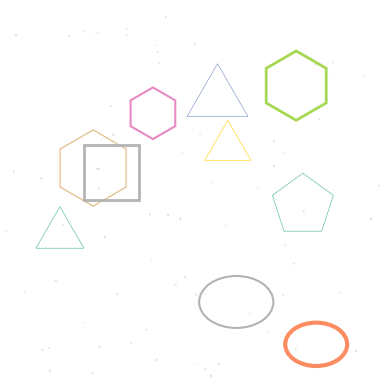[{"shape": "pentagon", "thickness": 0.5, "radius": 0.42, "center": [0.787, 0.467]}, {"shape": "triangle", "thickness": 0.5, "radius": 0.36, "center": [0.156, 0.391]}, {"shape": "oval", "thickness": 3, "radius": 0.4, "center": [0.821, 0.106]}, {"shape": "triangle", "thickness": 0.5, "radius": 0.46, "center": [0.565, 0.743]}, {"shape": "hexagon", "thickness": 1.5, "radius": 0.33, "center": [0.397, 0.706]}, {"shape": "hexagon", "thickness": 2, "radius": 0.45, "center": [0.769, 0.778]}, {"shape": "triangle", "thickness": 0.5, "radius": 0.35, "center": [0.592, 0.618]}, {"shape": "hexagon", "thickness": 1, "radius": 0.49, "center": [0.242, 0.564]}, {"shape": "square", "thickness": 2, "radius": 0.36, "center": [0.29, 0.552]}, {"shape": "oval", "thickness": 1.5, "radius": 0.48, "center": [0.614, 0.216]}]